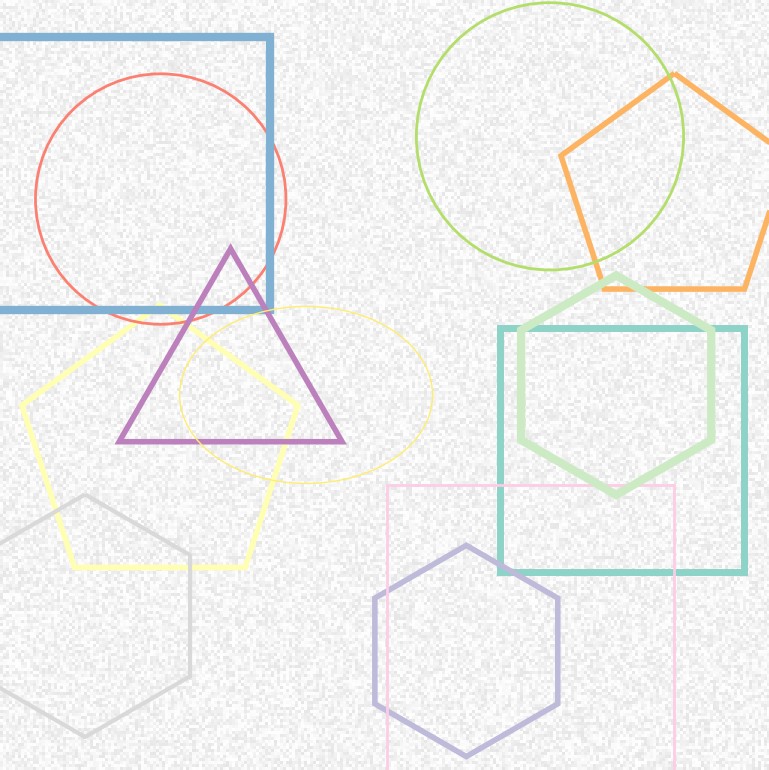[{"shape": "square", "thickness": 2.5, "radius": 0.79, "center": [0.808, 0.415]}, {"shape": "pentagon", "thickness": 2, "radius": 0.94, "center": [0.208, 0.415]}, {"shape": "hexagon", "thickness": 2, "radius": 0.69, "center": [0.606, 0.155]}, {"shape": "circle", "thickness": 1, "radius": 0.81, "center": [0.209, 0.741]}, {"shape": "square", "thickness": 3, "radius": 0.89, "center": [0.173, 0.775]}, {"shape": "pentagon", "thickness": 2, "radius": 0.77, "center": [0.876, 0.75]}, {"shape": "circle", "thickness": 1, "radius": 0.87, "center": [0.714, 0.823]}, {"shape": "square", "thickness": 1, "radius": 0.93, "center": [0.689, 0.184]}, {"shape": "hexagon", "thickness": 1.5, "radius": 0.79, "center": [0.11, 0.2]}, {"shape": "triangle", "thickness": 2, "radius": 0.84, "center": [0.3, 0.51]}, {"shape": "hexagon", "thickness": 3, "radius": 0.71, "center": [0.8, 0.5]}, {"shape": "oval", "thickness": 0.5, "radius": 0.82, "center": [0.398, 0.487]}]